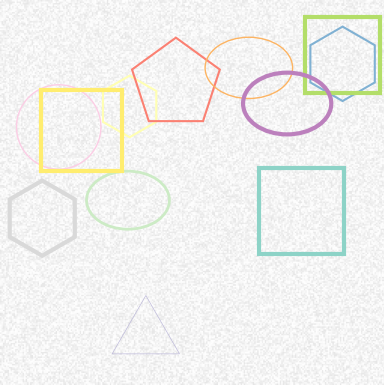[{"shape": "square", "thickness": 3, "radius": 0.55, "center": [0.783, 0.452]}, {"shape": "hexagon", "thickness": 1.5, "radius": 0.4, "center": [0.337, 0.724]}, {"shape": "triangle", "thickness": 0.5, "radius": 0.51, "center": [0.379, 0.131]}, {"shape": "pentagon", "thickness": 1.5, "radius": 0.6, "center": [0.457, 0.782]}, {"shape": "hexagon", "thickness": 1.5, "radius": 0.48, "center": [0.89, 0.834]}, {"shape": "oval", "thickness": 1, "radius": 0.57, "center": [0.646, 0.824]}, {"shape": "square", "thickness": 3, "radius": 0.49, "center": [0.889, 0.857]}, {"shape": "circle", "thickness": 1, "radius": 0.55, "center": [0.153, 0.67]}, {"shape": "hexagon", "thickness": 3, "radius": 0.49, "center": [0.11, 0.433]}, {"shape": "oval", "thickness": 3, "radius": 0.57, "center": [0.746, 0.731]}, {"shape": "oval", "thickness": 2, "radius": 0.54, "center": [0.332, 0.48]}, {"shape": "square", "thickness": 3, "radius": 0.53, "center": [0.211, 0.66]}]